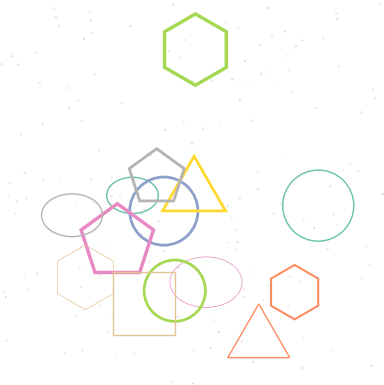[{"shape": "oval", "thickness": 1, "radius": 0.34, "center": [0.344, 0.492]}, {"shape": "circle", "thickness": 1, "radius": 0.46, "center": [0.827, 0.466]}, {"shape": "triangle", "thickness": 1, "radius": 0.46, "center": [0.672, 0.118]}, {"shape": "hexagon", "thickness": 1.5, "radius": 0.35, "center": [0.765, 0.241]}, {"shape": "circle", "thickness": 2, "radius": 0.44, "center": [0.426, 0.452]}, {"shape": "oval", "thickness": 0.5, "radius": 0.47, "center": [0.535, 0.267]}, {"shape": "pentagon", "thickness": 2.5, "radius": 0.49, "center": [0.305, 0.372]}, {"shape": "hexagon", "thickness": 2.5, "radius": 0.46, "center": [0.508, 0.871]}, {"shape": "circle", "thickness": 2, "radius": 0.4, "center": [0.454, 0.245]}, {"shape": "triangle", "thickness": 2, "radius": 0.47, "center": [0.504, 0.499]}, {"shape": "hexagon", "thickness": 0.5, "radius": 0.42, "center": [0.222, 0.28]}, {"shape": "square", "thickness": 1, "radius": 0.4, "center": [0.375, 0.212]}, {"shape": "oval", "thickness": 1, "radius": 0.4, "center": [0.187, 0.441]}, {"shape": "pentagon", "thickness": 2, "radius": 0.38, "center": [0.407, 0.539]}]